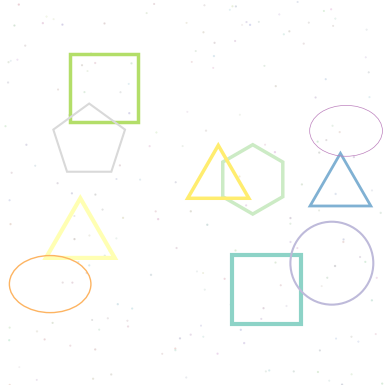[{"shape": "square", "thickness": 3, "radius": 0.45, "center": [0.693, 0.247]}, {"shape": "triangle", "thickness": 3, "radius": 0.52, "center": [0.209, 0.382]}, {"shape": "circle", "thickness": 1.5, "radius": 0.54, "center": [0.862, 0.316]}, {"shape": "triangle", "thickness": 2, "radius": 0.46, "center": [0.884, 0.511]}, {"shape": "oval", "thickness": 1, "radius": 0.53, "center": [0.13, 0.262]}, {"shape": "square", "thickness": 2.5, "radius": 0.44, "center": [0.271, 0.771]}, {"shape": "pentagon", "thickness": 1.5, "radius": 0.49, "center": [0.232, 0.633]}, {"shape": "oval", "thickness": 0.5, "radius": 0.47, "center": [0.899, 0.66]}, {"shape": "hexagon", "thickness": 2.5, "radius": 0.45, "center": [0.657, 0.534]}, {"shape": "triangle", "thickness": 2.5, "radius": 0.46, "center": [0.567, 0.531]}]